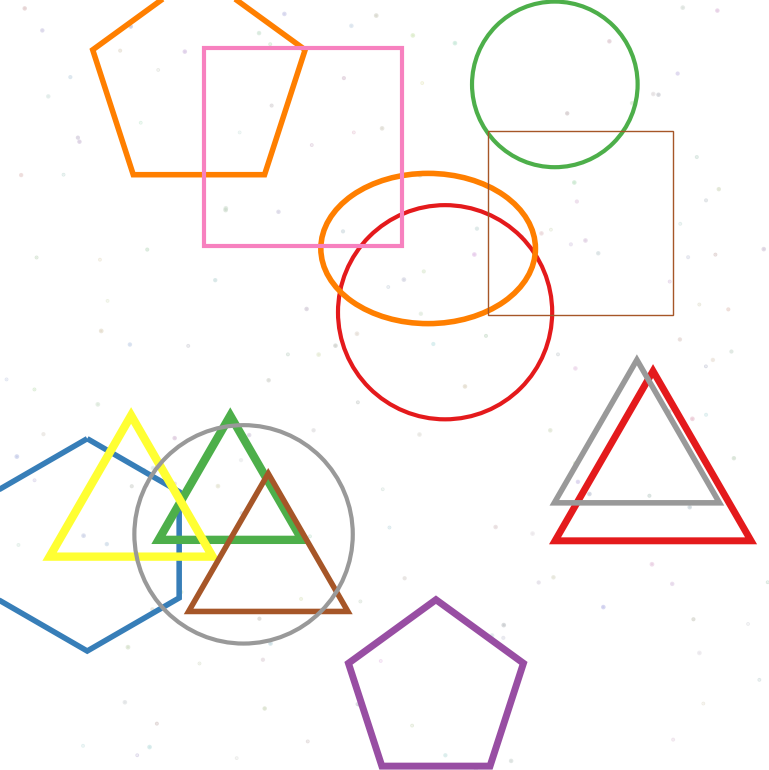[{"shape": "circle", "thickness": 1.5, "radius": 0.7, "center": [0.578, 0.595]}, {"shape": "triangle", "thickness": 2.5, "radius": 0.73, "center": [0.848, 0.371]}, {"shape": "hexagon", "thickness": 2, "radius": 0.69, "center": [0.113, 0.292]}, {"shape": "circle", "thickness": 1.5, "radius": 0.54, "center": [0.721, 0.89]}, {"shape": "triangle", "thickness": 3, "radius": 0.54, "center": [0.299, 0.353]}, {"shape": "pentagon", "thickness": 2.5, "radius": 0.6, "center": [0.566, 0.102]}, {"shape": "oval", "thickness": 2, "radius": 0.7, "center": [0.556, 0.677]}, {"shape": "pentagon", "thickness": 2, "radius": 0.73, "center": [0.258, 0.89]}, {"shape": "triangle", "thickness": 3, "radius": 0.61, "center": [0.17, 0.338]}, {"shape": "triangle", "thickness": 2, "radius": 0.6, "center": [0.348, 0.266]}, {"shape": "square", "thickness": 0.5, "radius": 0.6, "center": [0.754, 0.71]}, {"shape": "square", "thickness": 1.5, "radius": 0.64, "center": [0.393, 0.809]}, {"shape": "triangle", "thickness": 2, "radius": 0.62, "center": [0.827, 0.409]}, {"shape": "circle", "thickness": 1.5, "radius": 0.71, "center": [0.316, 0.306]}]